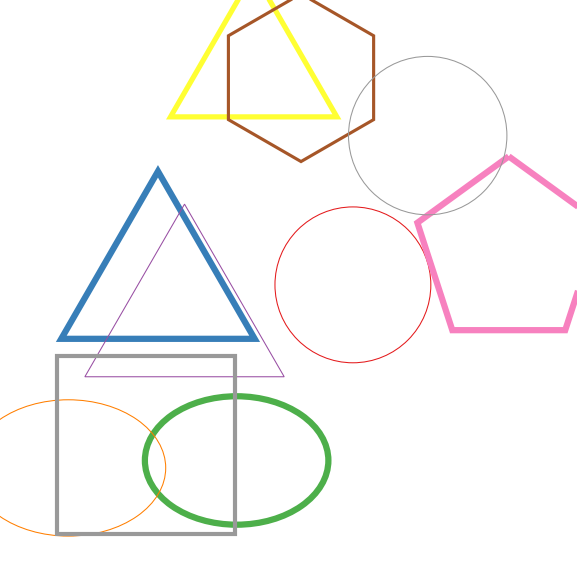[{"shape": "circle", "thickness": 0.5, "radius": 0.67, "center": [0.611, 0.506]}, {"shape": "triangle", "thickness": 3, "radius": 0.97, "center": [0.274, 0.509]}, {"shape": "oval", "thickness": 3, "radius": 0.79, "center": [0.41, 0.202]}, {"shape": "triangle", "thickness": 0.5, "radius": 1.0, "center": [0.32, 0.446]}, {"shape": "oval", "thickness": 0.5, "radius": 0.84, "center": [0.118, 0.189]}, {"shape": "triangle", "thickness": 2.5, "radius": 0.83, "center": [0.439, 0.88]}, {"shape": "hexagon", "thickness": 1.5, "radius": 0.73, "center": [0.521, 0.865]}, {"shape": "pentagon", "thickness": 3, "radius": 0.83, "center": [0.881, 0.562]}, {"shape": "circle", "thickness": 0.5, "radius": 0.69, "center": [0.741, 0.764]}, {"shape": "square", "thickness": 2, "radius": 0.77, "center": [0.253, 0.229]}]